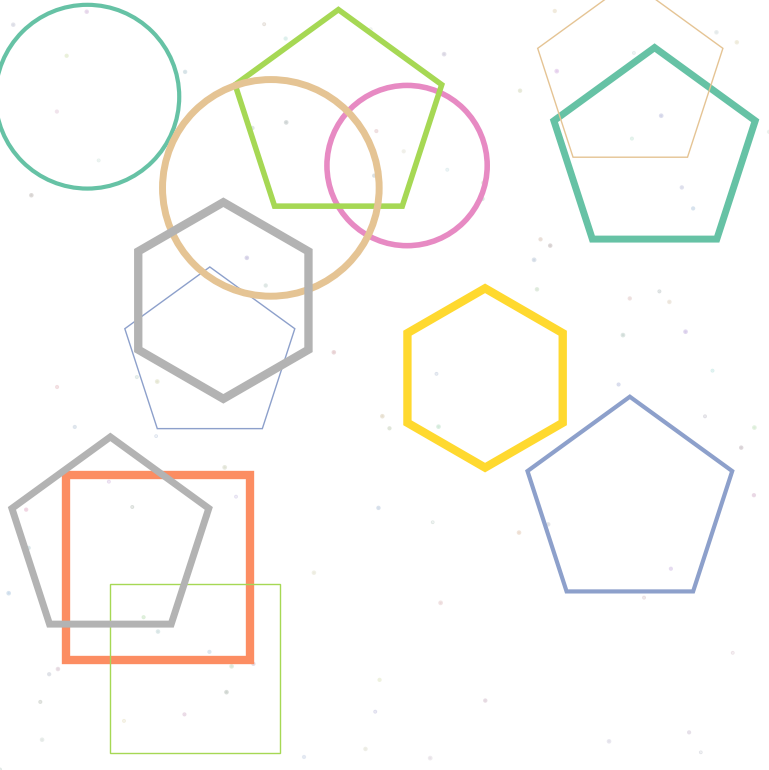[{"shape": "pentagon", "thickness": 2.5, "radius": 0.69, "center": [0.85, 0.801]}, {"shape": "circle", "thickness": 1.5, "radius": 0.6, "center": [0.113, 0.874]}, {"shape": "square", "thickness": 3, "radius": 0.6, "center": [0.205, 0.263]}, {"shape": "pentagon", "thickness": 0.5, "radius": 0.58, "center": [0.272, 0.537]}, {"shape": "pentagon", "thickness": 1.5, "radius": 0.7, "center": [0.818, 0.345]}, {"shape": "circle", "thickness": 2, "radius": 0.52, "center": [0.529, 0.785]}, {"shape": "pentagon", "thickness": 2, "radius": 0.71, "center": [0.44, 0.846]}, {"shape": "square", "thickness": 0.5, "radius": 0.55, "center": [0.253, 0.132]}, {"shape": "hexagon", "thickness": 3, "radius": 0.58, "center": [0.63, 0.509]}, {"shape": "pentagon", "thickness": 0.5, "radius": 0.63, "center": [0.819, 0.898]}, {"shape": "circle", "thickness": 2.5, "radius": 0.7, "center": [0.352, 0.756]}, {"shape": "hexagon", "thickness": 3, "radius": 0.64, "center": [0.29, 0.61]}, {"shape": "pentagon", "thickness": 2.5, "radius": 0.67, "center": [0.143, 0.298]}]